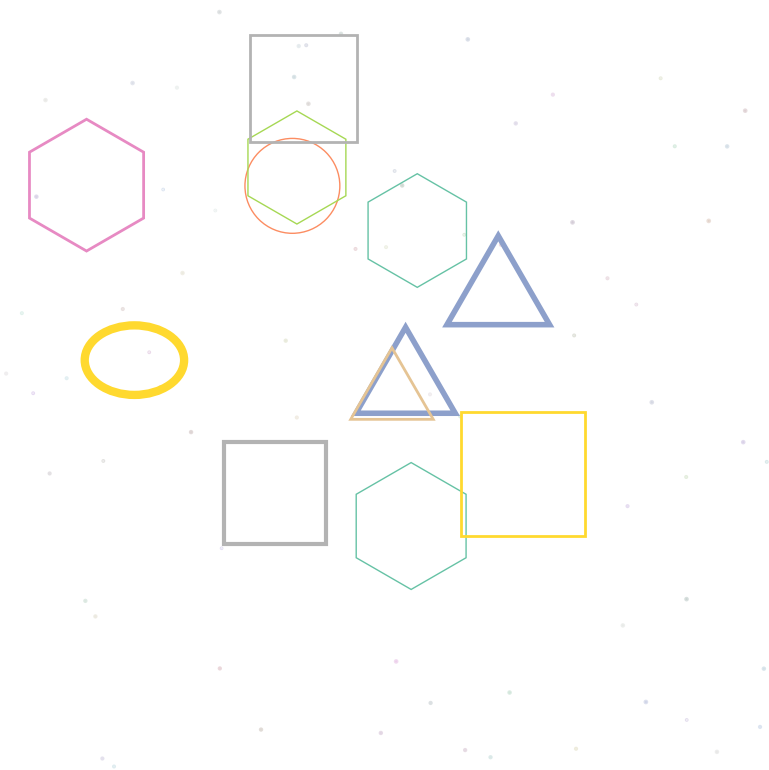[{"shape": "hexagon", "thickness": 0.5, "radius": 0.41, "center": [0.534, 0.317]}, {"shape": "hexagon", "thickness": 0.5, "radius": 0.37, "center": [0.542, 0.701]}, {"shape": "circle", "thickness": 0.5, "radius": 0.31, "center": [0.38, 0.759]}, {"shape": "triangle", "thickness": 2, "radius": 0.37, "center": [0.527, 0.501]}, {"shape": "triangle", "thickness": 2, "radius": 0.38, "center": [0.647, 0.617]}, {"shape": "hexagon", "thickness": 1, "radius": 0.43, "center": [0.112, 0.76]}, {"shape": "hexagon", "thickness": 0.5, "radius": 0.37, "center": [0.386, 0.782]}, {"shape": "oval", "thickness": 3, "radius": 0.32, "center": [0.175, 0.532]}, {"shape": "square", "thickness": 1, "radius": 0.4, "center": [0.679, 0.385]}, {"shape": "triangle", "thickness": 1, "radius": 0.31, "center": [0.509, 0.486]}, {"shape": "square", "thickness": 1.5, "radius": 0.33, "center": [0.357, 0.36]}, {"shape": "square", "thickness": 1, "radius": 0.35, "center": [0.394, 0.885]}]